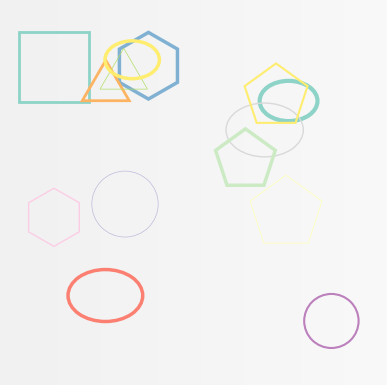[{"shape": "oval", "thickness": 3, "radius": 0.37, "center": [0.745, 0.738]}, {"shape": "square", "thickness": 2, "radius": 0.45, "center": [0.139, 0.825]}, {"shape": "pentagon", "thickness": 0.5, "radius": 0.49, "center": [0.738, 0.448]}, {"shape": "circle", "thickness": 0.5, "radius": 0.43, "center": [0.323, 0.47]}, {"shape": "oval", "thickness": 2.5, "radius": 0.48, "center": [0.272, 0.232]}, {"shape": "hexagon", "thickness": 2.5, "radius": 0.43, "center": [0.383, 0.829]}, {"shape": "triangle", "thickness": 2, "radius": 0.35, "center": [0.273, 0.773]}, {"shape": "triangle", "thickness": 0.5, "radius": 0.35, "center": [0.319, 0.804]}, {"shape": "hexagon", "thickness": 1, "radius": 0.38, "center": [0.139, 0.436]}, {"shape": "oval", "thickness": 1, "radius": 0.5, "center": [0.683, 0.662]}, {"shape": "circle", "thickness": 1.5, "radius": 0.35, "center": [0.855, 0.166]}, {"shape": "pentagon", "thickness": 2.5, "radius": 0.41, "center": [0.633, 0.584]}, {"shape": "pentagon", "thickness": 1.5, "radius": 0.43, "center": [0.712, 0.75]}, {"shape": "oval", "thickness": 2.5, "radius": 0.35, "center": [0.341, 0.845]}]